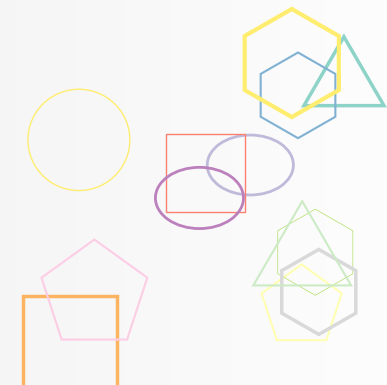[{"shape": "triangle", "thickness": 2.5, "radius": 0.6, "center": [0.888, 0.785]}, {"shape": "pentagon", "thickness": 1.5, "radius": 0.54, "center": [0.778, 0.204]}, {"shape": "oval", "thickness": 2, "radius": 0.56, "center": [0.646, 0.571]}, {"shape": "square", "thickness": 1, "radius": 0.51, "center": [0.53, 0.55]}, {"shape": "hexagon", "thickness": 1.5, "radius": 0.56, "center": [0.769, 0.752]}, {"shape": "square", "thickness": 2.5, "radius": 0.6, "center": [0.18, 0.11]}, {"shape": "hexagon", "thickness": 0.5, "radius": 0.56, "center": [0.814, 0.345]}, {"shape": "pentagon", "thickness": 1.5, "radius": 0.72, "center": [0.244, 0.234]}, {"shape": "hexagon", "thickness": 2.5, "radius": 0.55, "center": [0.823, 0.242]}, {"shape": "oval", "thickness": 2, "radius": 0.57, "center": [0.515, 0.486]}, {"shape": "triangle", "thickness": 1.5, "radius": 0.73, "center": [0.78, 0.332]}, {"shape": "circle", "thickness": 1, "radius": 0.66, "center": [0.204, 0.637]}, {"shape": "hexagon", "thickness": 3, "radius": 0.7, "center": [0.753, 0.836]}]